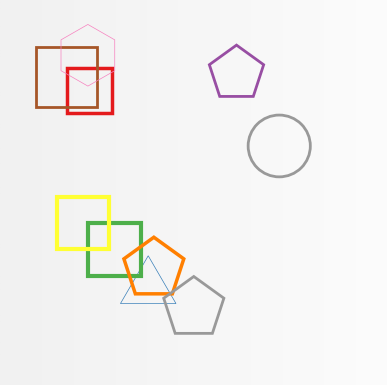[{"shape": "square", "thickness": 2.5, "radius": 0.29, "center": [0.231, 0.765]}, {"shape": "triangle", "thickness": 0.5, "radius": 0.41, "center": [0.382, 0.253]}, {"shape": "square", "thickness": 3, "radius": 0.34, "center": [0.295, 0.351]}, {"shape": "pentagon", "thickness": 2, "radius": 0.37, "center": [0.61, 0.809]}, {"shape": "pentagon", "thickness": 2.5, "radius": 0.41, "center": [0.397, 0.303]}, {"shape": "square", "thickness": 3, "radius": 0.34, "center": [0.215, 0.421]}, {"shape": "square", "thickness": 2, "radius": 0.39, "center": [0.171, 0.799]}, {"shape": "hexagon", "thickness": 0.5, "radius": 0.4, "center": [0.227, 0.856]}, {"shape": "circle", "thickness": 2, "radius": 0.4, "center": [0.721, 0.621]}, {"shape": "pentagon", "thickness": 2, "radius": 0.41, "center": [0.5, 0.2]}]